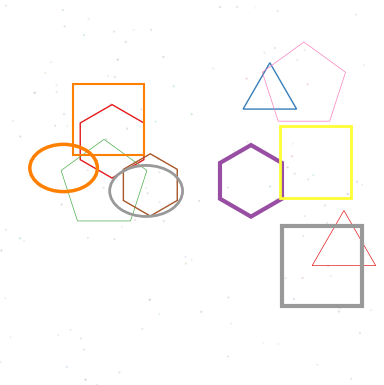[{"shape": "triangle", "thickness": 0.5, "radius": 0.48, "center": [0.893, 0.358]}, {"shape": "hexagon", "thickness": 1, "radius": 0.48, "center": [0.291, 0.633]}, {"shape": "triangle", "thickness": 1, "radius": 0.4, "center": [0.701, 0.757]}, {"shape": "pentagon", "thickness": 0.5, "radius": 0.59, "center": [0.27, 0.521]}, {"shape": "hexagon", "thickness": 3, "radius": 0.46, "center": [0.652, 0.53]}, {"shape": "square", "thickness": 1.5, "radius": 0.46, "center": [0.281, 0.69]}, {"shape": "oval", "thickness": 2.5, "radius": 0.44, "center": [0.165, 0.564]}, {"shape": "square", "thickness": 2, "radius": 0.46, "center": [0.819, 0.579]}, {"shape": "hexagon", "thickness": 1, "radius": 0.4, "center": [0.39, 0.52]}, {"shape": "pentagon", "thickness": 0.5, "radius": 0.57, "center": [0.789, 0.777]}, {"shape": "oval", "thickness": 2, "radius": 0.47, "center": [0.38, 0.504]}, {"shape": "square", "thickness": 3, "radius": 0.52, "center": [0.837, 0.31]}]